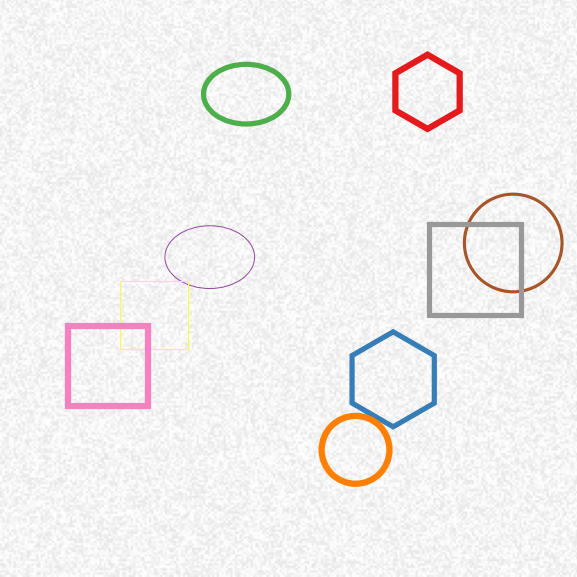[{"shape": "hexagon", "thickness": 3, "radius": 0.32, "center": [0.74, 0.84]}, {"shape": "hexagon", "thickness": 2.5, "radius": 0.41, "center": [0.681, 0.342]}, {"shape": "oval", "thickness": 2.5, "radius": 0.37, "center": [0.426, 0.836]}, {"shape": "oval", "thickness": 0.5, "radius": 0.39, "center": [0.363, 0.554]}, {"shape": "circle", "thickness": 3, "radius": 0.29, "center": [0.616, 0.22]}, {"shape": "square", "thickness": 0.5, "radius": 0.29, "center": [0.266, 0.453]}, {"shape": "circle", "thickness": 1.5, "radius": 0.42, "center": [0.889, 0.578]}, {"shape": "square", "thickness": 3, "radius": 0.35, "center": [0.188, 0.365]}, {"shape": "square", "thickness": 2.5, "radius": 0.4, "center": [0.822, 0.532]}]